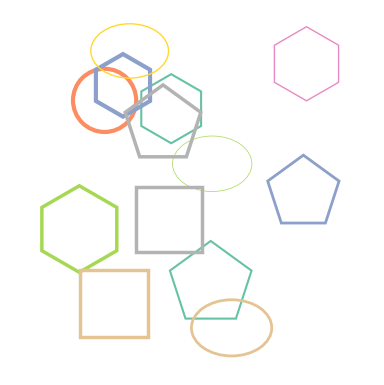[{"shape": "pentagon", "thickness": 1.5, "radius": 0.56, "center": [0.547, 0.263]}, {"shape": "hexagon", "thickness": 1.5, "radius": 0.45, "center": [0.445, 0.718]}, {"shape": "circle", "thickness": 3, "radius": 0.41, "center": [0.272, 0.739]}, {"shape": "hexagon", "thickness": 3, "radius": 0.41, "center": [0.319, 0.778]}, {"shape": "pentagon", "thickness": 2, "radius": 0.49, "center": [0.788, 0.5]}, {"shape": "hexagon", "thickness": 1, "radius": 0.48, "center": [0.796, 0.834]}, {"shape": "oval", "thickness": 0.5, "radius": 0.51, "center": [0.551, 0.575]}, {"shape": "hexagon", "thickness": 2.5, "radius": 0.56, "center": [0.206, 0.405]}, {"shape": "oval", "thickness": 1, "radius": 0.5, "center": [0.337, 0.868]}, {"shape": "oval", "thickness": 2, "radius": 0.52, "center": [0.602, 0.148]}, {"shape": "square", "thickness": 2.5, "radius": 0.44, "center": [0.295, 0.212]}, {"shape": "pentagon", "thickness": 2.5, "radius": 0.52, "center": [0.423, 0.676]}, {"shape": "square", "thickness": 2.5, "radius": 0.42, "center": [0.439, 0.429]}]